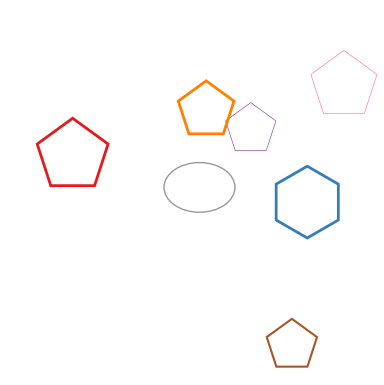[{"shape": "pentagon", "thickness": 2, "radius": 0.48, "center": [0.189, 0.596]}, {"shape": "hexagon", "thickness": 2, "radius": 0.47, "center": [0.798, 0.475]}, {"shape": "pentagon", "thickness": 0.5, "radius": 0.34, "center": [0.651, 0.665]}, {"shape": "pentagon", "thickness": 2, "radius": 0.38, "center": [0.535, 0.714]}, {"shape": "pentagon", "thickness": 1.5, "radius": 0.34, "center": [0.758, 0.103]}, {"shape": "pentagon", "thickness": 0.5, "radius": 0.45, "center": [0.893, 0.779]}, {"shape": "oval", "thickness": 1, "radius": 0.46, "center": [0.518, 0.513]}]